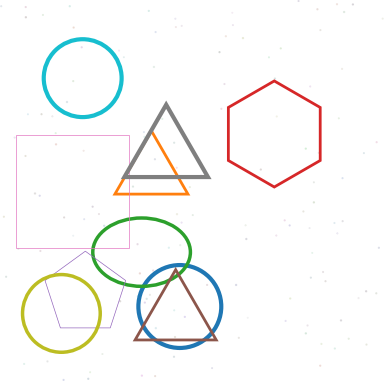[{"shape": "circle", "thickness": 3, "radius": 0.54, "center": [0.467, 0.204]}, {"shape": "triangle", "thickness": 2, "radius": 0.55, "center": [0.393, 0.551]}, {"shape": "oval", "thickness": 2.5, "radius": 0.63, "center": [0.368, 0.345]}, {"shape": "hexagon", "thickness": 2, "radius": 0.69, "center": [0.712, 0.652]}, {"shape": "pentagon", "thickness": 0.5, "radius": 0.55, "center": [0.222, 0.237]}, {"shape": "triangle", "thickness": 2, "radius": 0.61, "center": [0.456, 0.178]}, {"shape": "square", "thickness": 0.5, "radius": 0.73, "center": [0.188, 0.502]}, {"shape": "triangle", "thickness": 3, "radius": 0.63, "center": [0.432, 0.603]}, {"shape": "circle", "thickness": 2.5, "radius": 0.5, "center": [0.159, 0.186]}, {"shape": "circle", "thickness": 3, "radius": 0.51, "center": [0.215, 0.797]}]